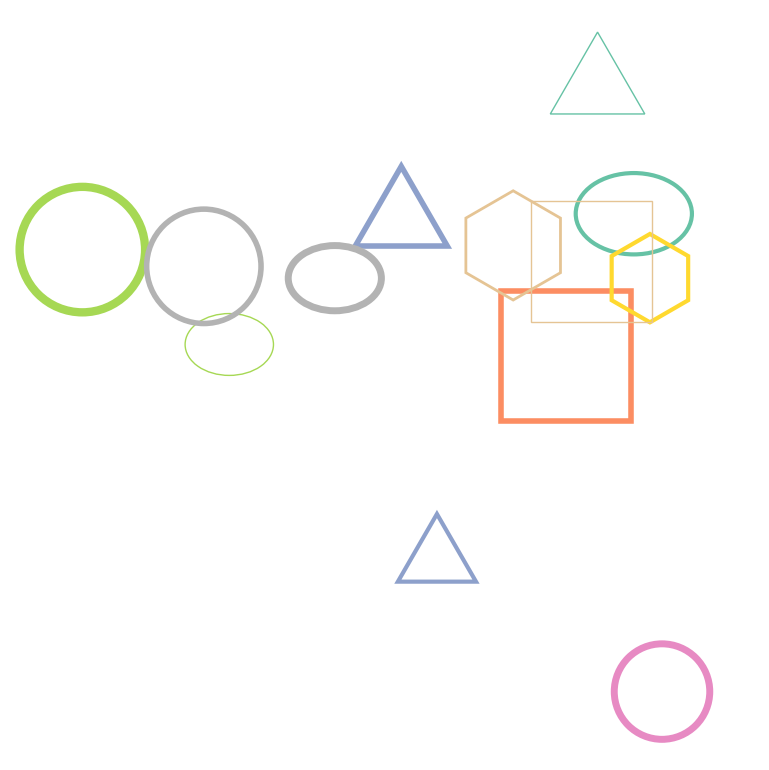[{"shape": "oval", "thickness": 1.5, "radius": 0.38, "center": [0.823, 0.722]}, {"shape": "triangle", "thickness": 0.5, "radius": 0.35, "center": [0.776, 0.887]}, {"shape": "square", "thickness": 2, "radius": 0.42, "center": [0.735, 0.538]}, {"shape": "triangle", "thickness": 2, "radius": 0.34, "center": [0.521, 0.715]}, {"shape": "triangle", "thickness": 1.5, "radius": 0.29, "center": [0.567, 0.274]}, {"shape": "circle", "thickness": 2.5, "radius": 0.31, "center": [0.86, 0.102]}, {"shape": "circle", "thickness": 3, "radius": 0.41, "center": [0.107, 0.676]}, {"shape": "oval", "thickness": 0.5, "radius": 0.29, "center": [0.298, 0.553]}, {"shape": "hexagon", "thickness": 1.5, "radius": 0.29, "center": [0.844, 0.639]}, {"shape": "square", "thickness": 0.5, "radius": 0.39, "center": [0.768, 0.66]}, {"shape": "hexagon", "thickness": 1, "radius": 0.35, "center": [0.666, 0.681]}, {"shape": "oval", "thickness": 2.5, "radius": 0.3, "center": [0.435, 0.639]}, {"shape": "circle", "thickness": 2, "radius": 0.37, "center": [0.265, 0.654]}]